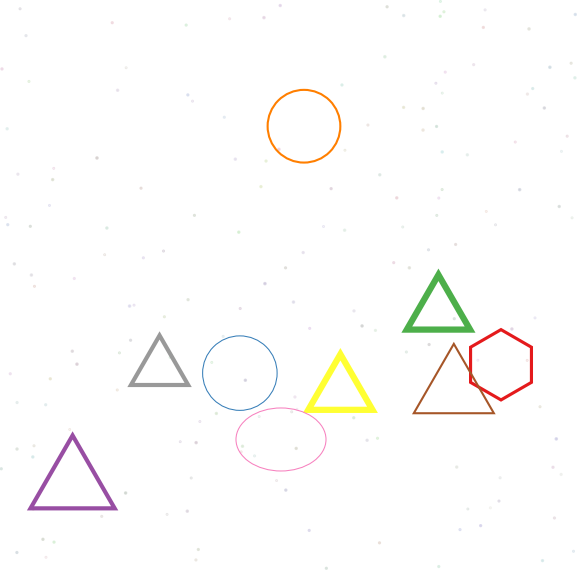[{"shape": "hexagon", "thickness": 1.5, "radius": 0.3, "center": [0.868, 0.367]}, {"shape": "circle", "thickness": 0.5, "radius": 0.32, "center": [0.415, 0.353]}, {"shape": "triangle", "thickness": 3, "radius": 0.32, "center": [0.759, 0.46]}, {"shape": "triangle", "thickness": 2, "radius": 0.42, "center": [0.126, 0.161]}, {"shape": "circle", "thickness": 1, "radius": 0.31, "center": [0.526, 0.781]}, {"shape": "triangle", "thickness": 3, "radius": 0.32, "center": [0.589, 0.322]}, {"shape": "triangle", "thickness": 1, "radius": 0.4, "center": [0.786, 0.324]}, {"shape": "oval", "thickness": 0.5, "radius": 0.39, "center": [0.487, 0.238]}, {"shape": "triangle", "thickness": 2, "radius": 0.29, "center": [0.276, 0.361]}]